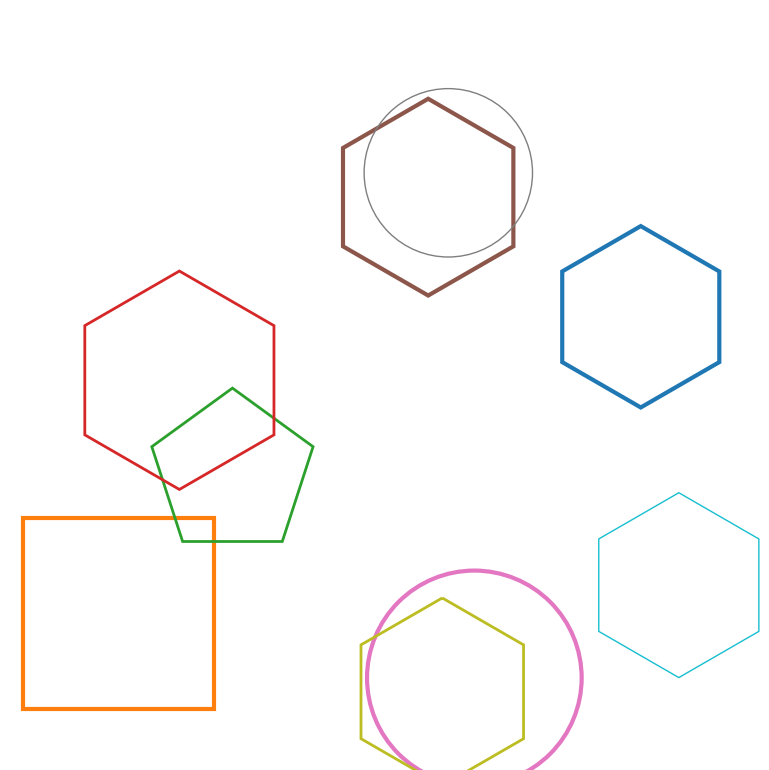[{"shape": "hexagon", "thickness": 1.5, "radius": 0.59, "center": [0.832, 0.589]}, {"shape": "square", "thickness": 1.5, "radius": 0.62, "center": [0.154, 0.203]}, {"shape": "pentagon", "thickness": 1, "radius": 0.55, "center": [0.302, 0.386]}, {"shape": "hexagon", "thickness": 1, "radius": 0.71, "center": [0.233, 0.506]}, {"shape": "hexagon", "thickness": 1.5, "radius": 0.64, "center": [0.556, 0.744]}, {"shape": "circle", "thickness": 1.5, "radius": 0.7, "center": [0.616, 0.12]}, {"shape": "circle", "thickness": 0.5, "radius": 0.55, "center": [0.582, 0.776]}, {"shape": "hexagon", "thickness": 1, "radius": 0.61, "center": [0.574, 0.102]}, {"shape": "hexagon", "thickness": 0.5, "radius": 0.6, "center": [0.882, 0.24]}]